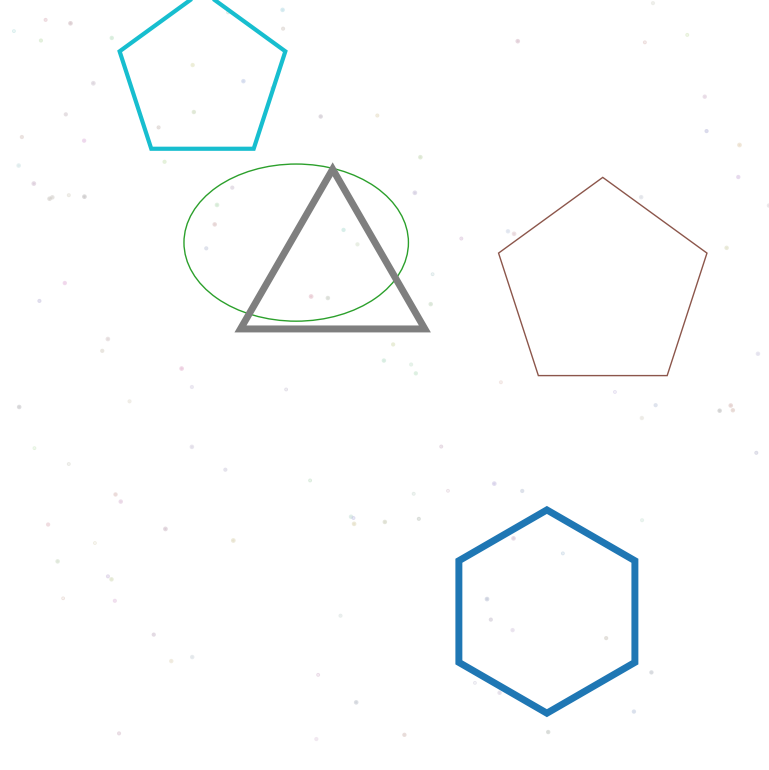[{"shape": "hexagon", "thickness": 2.5, "radius": 0.66, "center": [0.71, 0.206]}, {"shape": "oval", "thickness": 0.5, "radius": 0.73, "center": [0.385, 0.685]}, {"shape": "pentagon", "thickness": 0.5, "radius": 0.71, "center": [0.783, 0.627]}, {"shape": "triangle", "thickness": 2.5, "radius": 0.69, "center": [0.432, 0.642]}, {"shape": "pentagon", "thickness": 1.5, "radius": 0.57, "center": [0.263, 0.898]}]